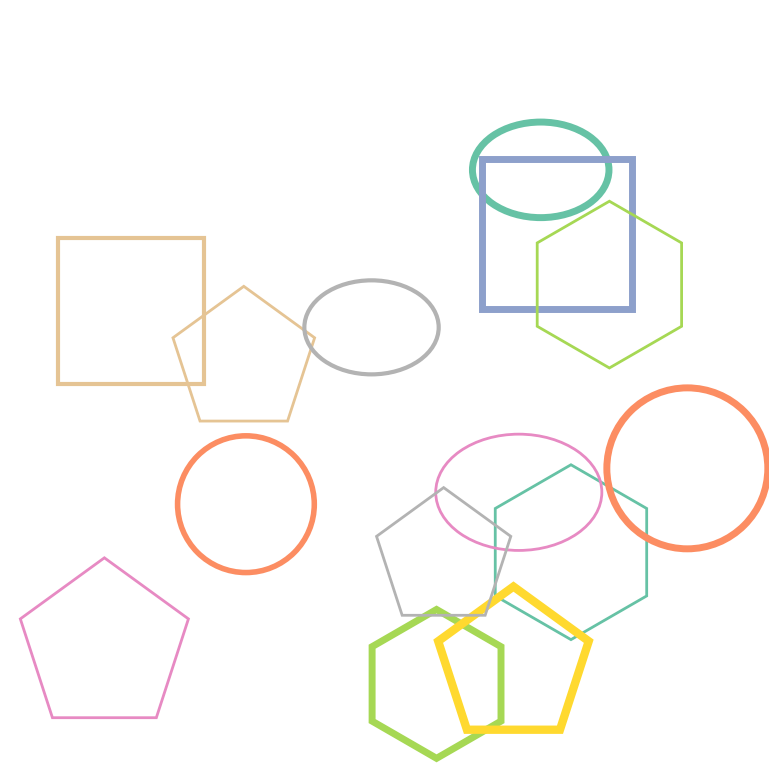[{"shape": "oval", "thickness": 2.5, "radius": 0.44, "center": [0.702, 0.779]}, {"shape": "hexagon", "thickness": 1, "radius": 0.57, "center": [0.742, 0.283]}, {"shape": "circle", "thickness": 2, "radius": 0.44, "center": [0.319, 0.345]}, {"shape": "circle", "thickness": 2.5, "radius": 0.52, "center": [0.893, 0.392]}, {"shape": "square", "thickness": 2.5, "radius": 0.49, "center": [0.723, 0.696]}, {"shape": "oval", "thickness": 1, "radius": 0.54, "center": [0.674, 0.361]}, {"shape": "pentagon", "thickness": 1, "radius": 0.57, "center": [0.136, 0.161]}, {"shape": "hexagon", "thickness": 2.5, "radius": 0.48, "center": [0.567, 0.112]}, {"shape": "hexagon", "thickness": 1, "radius": 0.54, "center": [0.791, 0.63]}, {"shape": "pentagon", "thickness": 3, "radius": 0.51, "center": [0.667, 0.135]}, {"shape": "pentagon", "thickness": 1, "radius": 0.48, "center": [0.317, 0.531]}, {"shape": "square", "thickness": 1.5, "radius": 0.47, "center": [0.17, 0.596]}, {"shape": "pentagon", "thickness": 1, "radius": 0.46, "center": [0.576, 0.275]}, {"shape": "oval", "thickness": 1.5, "radius": 0.44, "center": [0.483, 0.575]}]